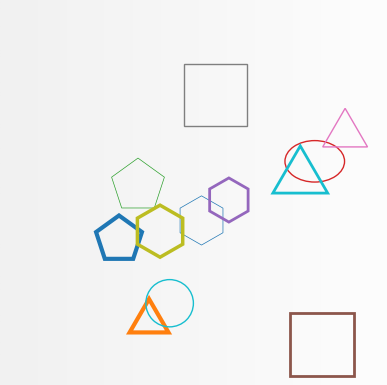[{"shape": "pentagon", "thickness": 3, "radius": 0.31, "center": [0.307, 0.378]}, {"shape": "hexagon", "thickness": 0.5, "radius": 0.32, "center": [0.52, 0.427]}, {"shape": "triangle", "thickness": 3, "radius": 0.29, "center": [0.385, 0.165]}, {"shape": "pentagon", "thickness": 0.5, "radius": 0.36, "center": [0.356, 0.518]}, {"shape": "oval", "thickness": 1, "radius": 0.38, "center": [0.812, 0.581]}, {"shape": "hexagon", "thickness": 2, "radius": 0.29, "center": [0.591, 0.48]}, {"shape": "square", "thickness": 2, "radius": 0.41, "center": [0.831, 0.106]}, {"shape": "triangle", "thickness": 1, "radius": 0.33, "center": [0.891, 0.652]}, {"shape": "square", "thickness": 1, "radius": 0.4, "center": [0.556, 0.754]}, {"shape": "hexagon", "thickness": 2.5, "radius": 0.34, "center": [0.413, 0.4]}, {"shape": "circle", "thickness": 1, "radius": 0.31, "center": [0.438, 0.212]}, {"shape": "triangle", "thickness": 2, "radius": 0.41, "center": [0.775, 0.539]}]